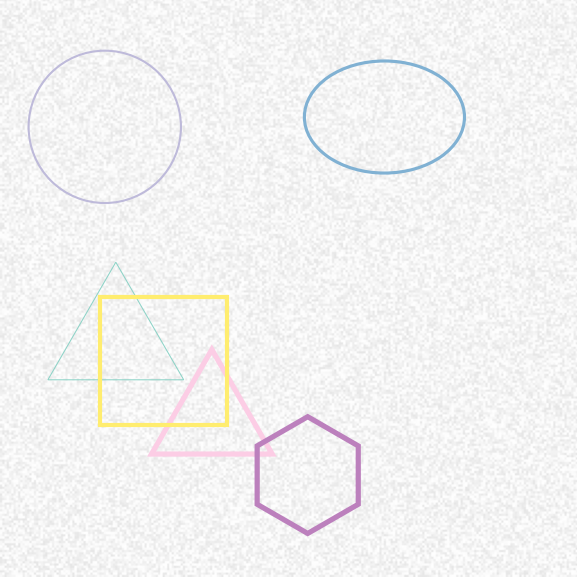[{"shape": "triangle", "thickness": 0.5, "radius": 0.68, "center": [0.201, 0.409]}, {"shape": "circle", "thickness": 1, "radius": 0.66, "center": [0.181, 0.779]}, {"shape": "oval", "thickness": 1.5, "radius": 0.69, "center": [0.666, 0.797]}, {"shape": "triangle", "thickness": 2.5, "radius": 0.6, "center": [0.367, 0.273]}, {"shape": "hexagon", "thickness": 2.5, "radius": 0.51, "center": [0.533, 0.176]}, {"shape": "square", "thickness": 2, "radius": 0.55, "center": [0.283, 0.374]}]